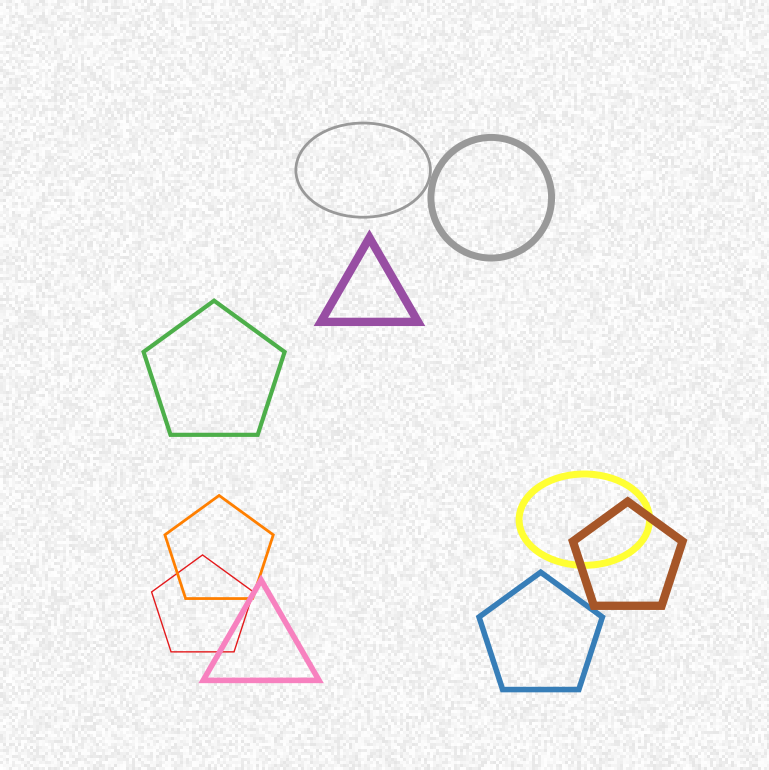[{"shape": "pentagon", "thickness": 0.5, "radius": 0.35, "center": [0.263, 0.21]}, {"shape": "pentagon", "thickness": 2, "radius": 0.42, "center": [0.702, 0.173]}, {"shape": "pentagon", "thickness": 1.5, "radius": 0.48, "center": [0.278, 0.513]}, {"shape": "triangle", "thickness": 3, "radius": 0.36, "center": [0.48, 0.618]}, {"shape": "pentagon", "thickness": 1, "radius": 0.37, "center": [0.285, 0.283]}, {"shape": "oval", "thickness": 2.5, "radius": 0.42, "center": [0.759, 0.325]}, {"shape": "pentagon", "thickness": 3, "radius": 0.37, "center": [0.815, 0.274]}, {"shape": "triangle", "thickness": 2, "radius": 0.43, "center": [0.339, 0.16]}, {"shape": "oval", "thickness": 1, "radius": 0.44, "center": [0.472, 0.779]}, {"shape": "circle", "thickness": 2.5, "radius": 0.39, "center": [0.638, 0.743]}]